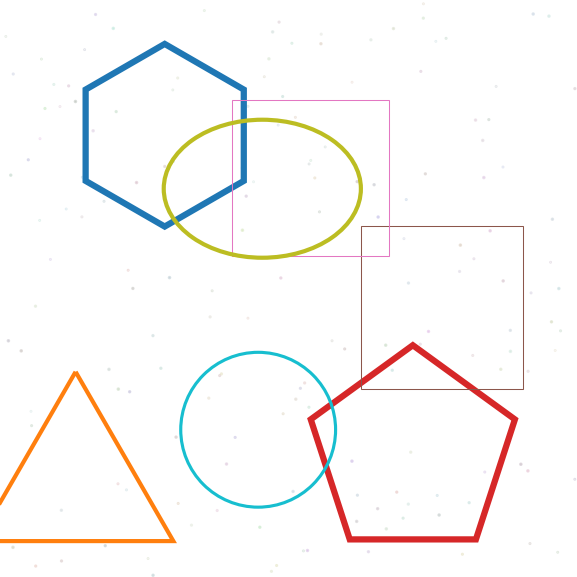[{"shape": "hexagon", "thickness": 3, "radius": 0.79, "center": [0.285, 0.765]}, {"shape": "triangle", "thickness": 2, "radius": 0.98, "center": [0.131, 0.16]}, {"shape": "pentagon", "thickness": 3, "radius": 0.93, "center": [0.715, 0.215]}, {"shape": "square", "thickness": 0.5, "radius": 0.7, "center": [0.765, 0.467]}, {"shape": "square", "thickness": 0.5, "radius": 0.68, "center": [0.538, 0.691]}, {"shape": "oval", "thickness": 2, "radius": 0.85, "center": [0.454, 0.672]}, {"shape": "circle", "thickness": 1.5, "radius": 0.67, "center": [0.447, 0.255]}]